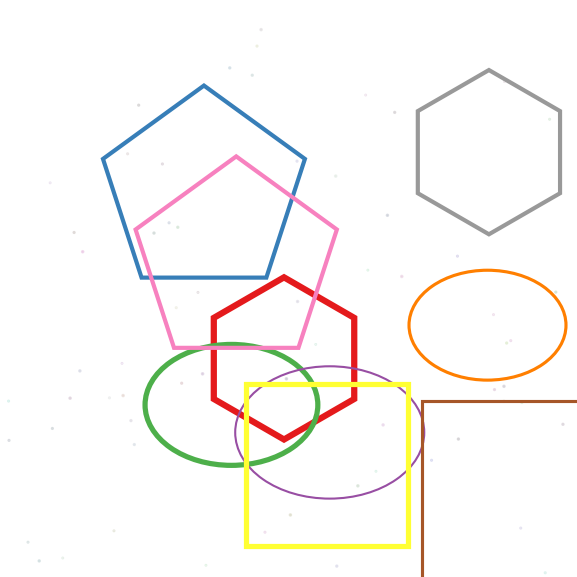[{"shape": "hexagon", "thickness": 3, "radius": 0.7, "center": [0.492, 0.379]}, {"shape": "pentagon", "thickness": 2, "radius": 0.92, "center": [0.353, 0.667]}, {"shape": "oval", "thickness": 2.5, "radius": 0.75, "center": [0.401, 0.298]}, {"shape": "oval", "thickness": 1, "radius": 0.82, "center": [0.571, 0.25]}, {"shape": "oval", "thickness": 1.5, "radius": 0.68, "center": [0.844, 0.436]}, {"shape": "square", "thickness": 2.5, "radius": 0.7, "center": [0.566, 0.194]}, {"shape": "square", "thickness": 1.5, "radius": 0.8, "center": [0.891, 0.145]}, {"shape": "pentagon", "thickness": 2, "radius": 0.92, "center": [0.409, 0.545]}, {"shape": "hexagon", "thickness": 2, "radius": 0.71, "center": [0.847, 0.736]}]